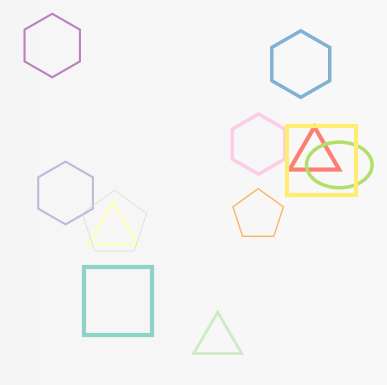[{"shape": "square", "thickness": 3, "radius": 0.44, "center": [0.305, 0.217]}, {"shape": "triangle", "thickness": 1.5, "radius": 0.37, "center": [0.292, 0.402]}, {"shape": "hexagon", "thickness": 1.5, "radius": 0.41, "center": [0.169, 0.499]}, {"shape": "triangle", "thickness": 3, "radius": 0.37, "center": [0.811, 0.597]}, {"shape": "hexagon", "thickness": 2.5, "radius": 0.43, "center": [0.776, 0.834]}, {"shape": "pentagon", "thickness": 1, "radius": 0.34, "center": [0.666, 0.442]}, {"shape": "oval", "thickness": 2.5, "radius": 0.42, "center": [0.876, 0.572]}, {"shape": "hexagon", "thickness": 2.5, "radius": 0.39, "center": [0.667, 0.626]}, {"shape": "pentagon", "thickness": 0.5, "radius": 0.44, "center": [0.295, 0.419]}, {"shape": "hexagon", "thickness": 1.5, "radius": 0.41, "center": [0.135, 0.882]}, {"shape": "triangle", "thickness": 2, "radius": 0.36, "center": [0.562, 0.118]}, {"shape": "square", "thickness": 3, "radius": 0.45, "center": [0.83, 0.582]}]